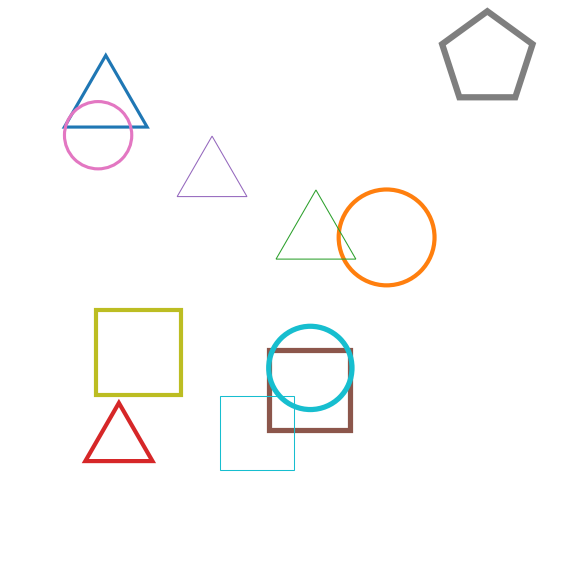[{"shape": "triangle", "thickness": 1.5, "radius": 0.41, "center": [0.183, 0.82]}, {"shape": "circle", "thickness": 2, "radius": 0.42, "center": [0.669, 0.588]}, {"shape": "triangle", "thickness": 0.5, "radius": 0.4, "center": [0.547, 0.59]}, {"shape": "triangle", "thickness": 2, "radius": 0.34, "center": [0.206, 0.234]}, {"shape": "triangle", "thickness": 0.5, "radius": 0.35, "center": [0.367, 0.694]}, {"shape": "square", "thickness": 2.5, "radius": 0.35, "center": [0.536, 0.324]}, {"shape": "circle", "thickness": 1.5, "radius": 0.29, "center": [0.17, 0.765]}, {"shape": "pentagon", "thickness": 3, "radius": 0.41, "center": [0.844, 0.897]}, {"shape": "square", "thickness": 2, "radius": 0.37, "center": [0.239, 0.389]}, {"shape": "square", "thickness": 0.5, "radius": 0.32, "center": [0.445, 0.249]}, {"shape": "circle", "thickness": 2.5, "radius": 0.36, "center": [0.537, 0.362]}]